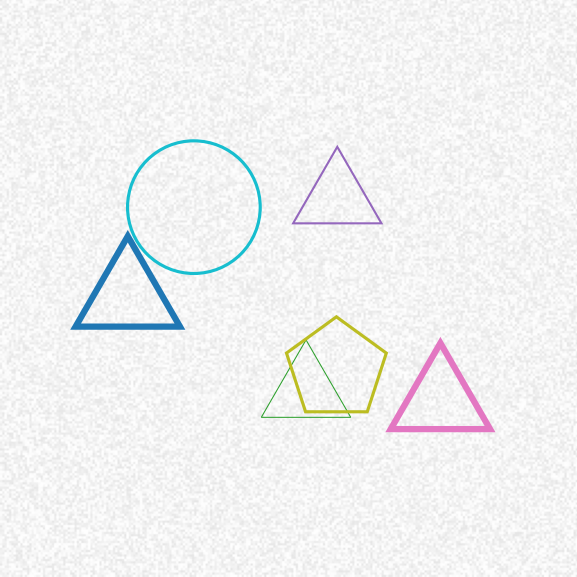[{"shape": "triangle", "thickness": 3, "radius": 0.52, "center": [0.221, 0.486]}, {"shape": "triangle", "thickness": 0.5, "radius": 0.45, "center": [0.53, 0.321]}, {"shape": "triangle", "thickness": 1, "radius": 0.44, "center": [0.584, 0.657]}, {"shape": "triangle", "thickness": 3, "radius": 0.5, "center": [0.763, 0.306]}, {"shape": "pentagon", "thickness": 1.5, "radius": 0.45, "center": [0.583, 0.36]}, {"shape": "circle", "thickness": 1.5, "radius": 0.57, "center": [0.336, 0.64]}]